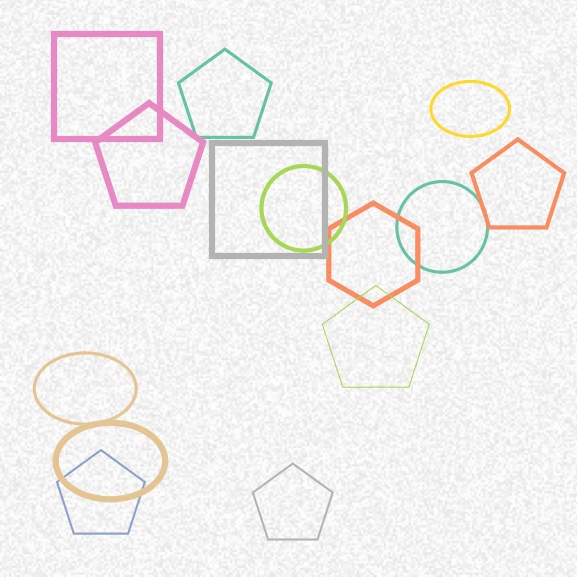[{"shape": "circle", "thickness": 1.5, "radius": 0.39, "center": [0.766, 0.606]}, {"shape": "pentagon", "thickness": 1.5, "radius": 0.42, "center": [0.389, 0.83]}, {"shape": "hexagon", "thickness": 2.5, "radius": 0.45, "center": [0.646, 0.559]}, {"shape": "pentagon", "thickness": 2, "radius": 0.42, "center": [0.897, 0.673]}, {"shape": "pentagon", "thickness": 1, "radius": 0.4, "center": [0.175, 0.14]}, {"shape": "square", "thickness": 3, "radius": 0.46, "center": [0.186, 0.849]}, {"shape": "pentagon", "thickness": 3, "radius": 0.49, "center": [0.258, 0.722]}, {"shape": "pentagon", "thickness": 0.5, "radius": 0.49, "center": [0.651, 0.407]}, {"shape": "circle", "thickness": 2, "radius": 0.37, "center": [0.526, 0.638]}, {"shape": "oval", "thickness": 1.5, "radius": 0.34, "center": [0.814, 0.811]}, {"shape": "oval", "thickness": 3, "radius": 0.47, "center": [0.191, 0.201]}, {"shape": "oval", "thickness": 1.5, "radius": 0.44, "center": [0.148, 0.326]}, {"shape": "pentagon", "thickness": 1, "radius": 0.36, "center": [0.507, 0.124]}, {"shape": "square", "thickness": 3, "radius": 0.49, "center": [0.465, 0.654]}]